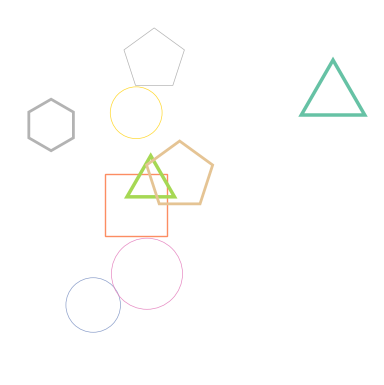[{"shape": "triangle", "thickness": 2.5, "radius": 0.48, "center": [0.865, 0.749]}, {"shape": "square", "thickness": 1, "radius": 0.4, "center": [0.353, 0.467]}, {"shape": "circle", "thickness": 0.5, "radius": 0.35, "center": [0.242, 0.208]}, {"shape": "circle", "thickness": 0.5, "radius": 0.46, "center": [0.382, 0.289]}, {"shape": "triangle", "thickness": 2.5, "radius": 0.36, "center": [0.392, 0.524]}, {"shape": "circle", "thickness": 0.5, "radius": 0.34, "center": [0.354, 0.707]}, {"shape": "pentagon", "thickness": 2, "radius": 0.45, "center": [0.467, 0.543]}, {"shape": "pentagon", "thickness": 0.5, "radius": 0.41, "center": [0.4, 0.845]}, {"shape": "hexagon", "thickness": 2, "radius": 0.33, "center": [0.133, 0.675]}]